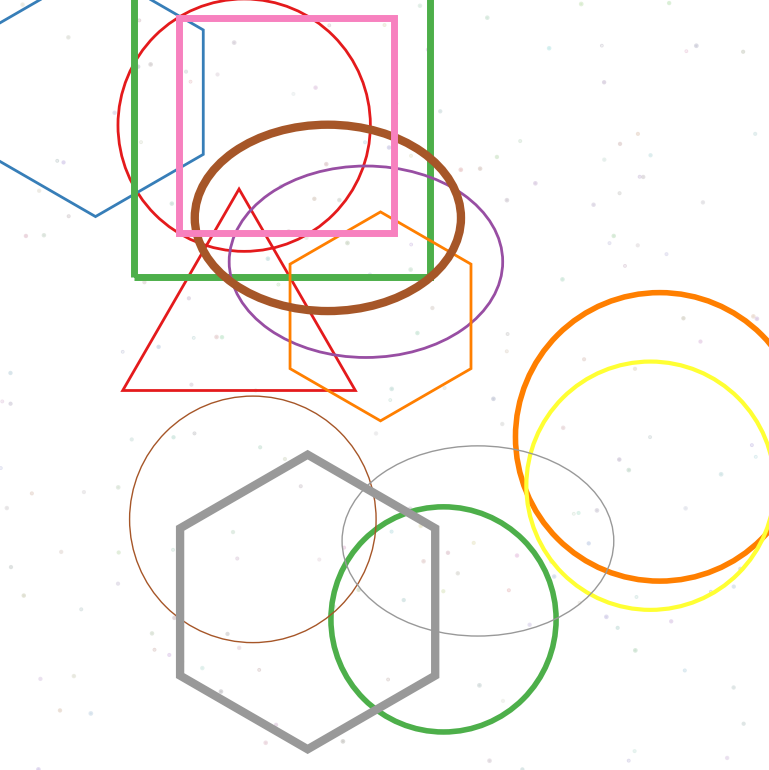[{"shape": "triangle", "thickness": 1, "radius": 0.87, "center": [0.31, 0.58]}, {"shape": "circle", "thickness": 1, "radius": 0.82, "center": [0.317, 0.837]}, {"shape": "hexagon", "thickness": 1, "radius": 0.81, "center": [0.124, 0.88]}, {"shape": "circle", "thickness": 2, "radius": 0.73, "center": [0.576, 0.196]}, {"shape": "square", "thickness": 2.5, "radius": 0.96, "center": [0.366, 0.833]}, {"shape": "oval", "thickness": 1, "radius": 0.89, "center": [0.475, 0.66]}, {"shape": "circle", "thickness": 2, "radius": 0.94, "center": [0.857, 0.433]}, {"shape": "hexagon", "thickness": 1, "radius": 0.68, "center": [0.494, 0.589]}, {"shape": "circle", "thickness": 1.5, "radius": 0.81, "center": [0.845, 0.369]}, {"shape": "circle", "thickness": 0.5, "radius": 0.8, "center": [0.328, 0.326]}, {"shape": "oval", "thickness": 3, "radius": 0.86, "center": [0.426, 0.717]}, {"shape": "square", "thickness": 2.5, "radius": 0.7, "center": [0.372, 0.838]}, {"shape": "oval", "thickness": 0.5, "radius": 0.88, "center": [0.621, 0.297]}, {"shape": "hexagon", "thickness": 3, "radius": 0.96, "center": [0.4, 0.218]}]